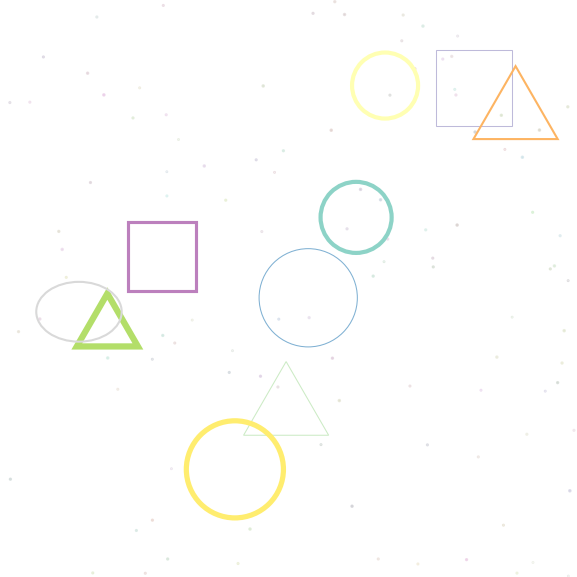[{"shape": "circle", "thickness": 2, "radius": 0.31, "center": [0.617, 0.623]}, {"shape": "circle", "thickness": 2, "radius": 0.29, "center": [0.667, 0.851]}, {"shape": "square", "thickness": 0.5, "radius": 0.33, "center": [0.821, 0.847]}, {"shape": "circle", "thickness": 0.5, "radius": 0.43, "center": [0.534, 0.483]}, {"shape": "triangle", "thickness": 1, "radius": 0.42, "center": [0.893, 0.8]}, {"shape": "triangle", "thickness": 3, "radius": 0.31, "center": [0.186, 0.43]}, {"shape": "oval", "thickness": 1, "radius": 0.37, "center": [0.137, 0.459]}, {"shape": "square", "thickness": 1.5, "radius": 0.3, "center": [0.28, 0.555]}, {"shape": "triangle", "thickness": 0.5, "radius": 0.43, "center": [0.495, 0.288]}, {"shape": "circle", "thickness": 2.5, "radius": 0.42, "center": [0.407, 0.186]}]